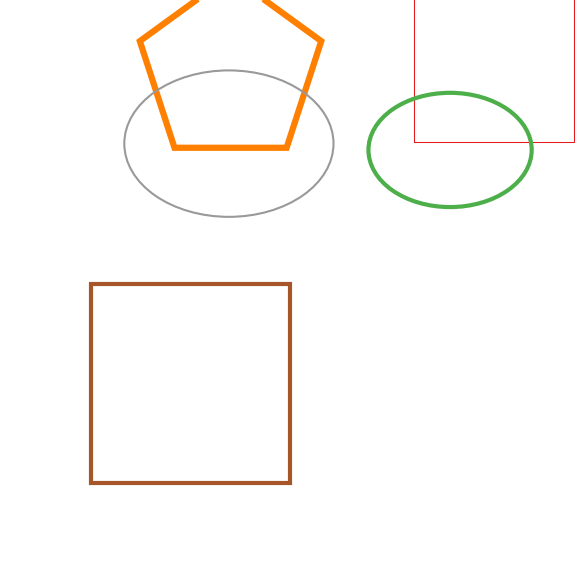[{"shape": "square", "thickness": 0.5, "radius": 0.69, "center": [0.856, 0.892]}, {"shape": "oval", "thickness": 2, "radius": 0.71, "center": [0.779, 0.74]}, {"shape": "pentagon", "thickness": 3, "radius": 0.83, "center": [0.399, 0.877]}, {"shape": "square", "thickness": 2, "radius": 0.86, "center": [0.33, 0.335]}, {"shape": "oval", "thickness": 1, "radius": 0.91, "center": [0.396, 0.75]}]